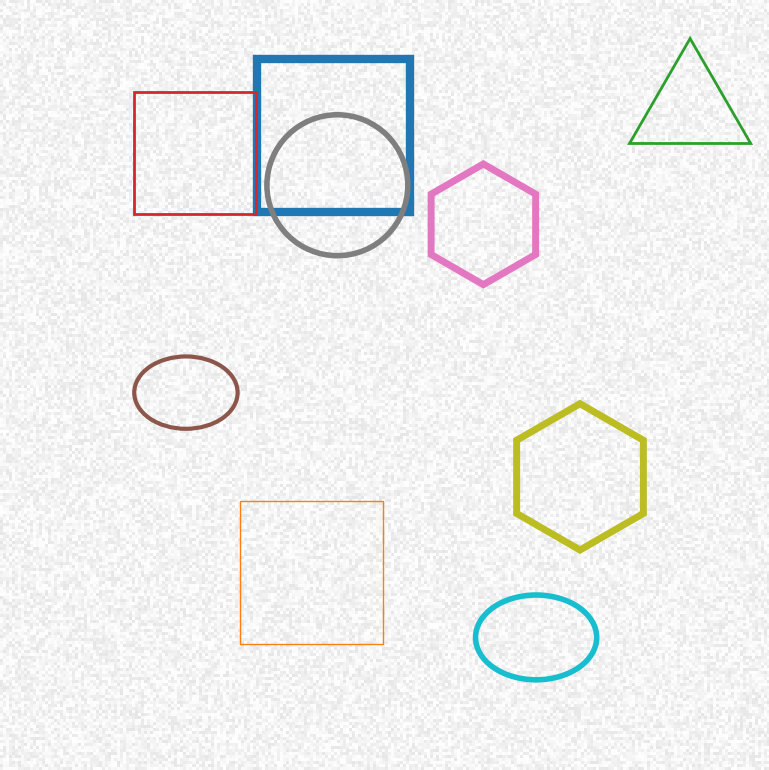[{"shape": "square", "thickness": 3, "radius": 0.5, "center": [0.433, 0.824]}, {"shape": "square", "thickness": 0.5, "radius": 0.46, "center": [0.405, 0.257]}, {"shape": "triangle", "thickness": 1, "radius": 0.45, "center": [0.896, 0.859]}, {"shape": "square", "thickness": 1, "radius": 0.4, "center": [0.253, 0.801]}, {"shape": "oval", "thickness": 1.5, "radius": 0.34, "center": [0.241, 0.49]}, {"shape": "hexagon", "thickness": 2.5, "radius": 0.39, "center": [0.628, 0.709]}, {"shape": "circle", "thickness": 2, "radius": 0.46, "center": [0.438, 0.759]}, {"shape": "hexagon", "thickness": 2.5, "radius": 0.48, "center": [0.753, 0.381]}, {"shape": "oval", "thickness": 2, "radius": 0.39, "center": [0.696, 0.172]}]